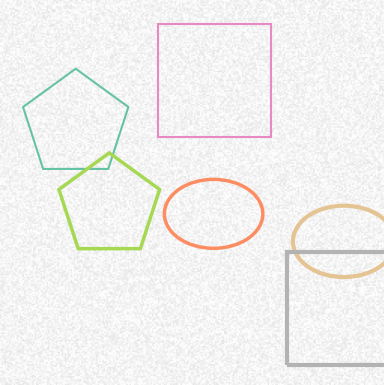[{"shape": "pentagon", "thickness": 1.5, "radius": 0.72, "center": [0.197, 0.678]}, {"shape": "oval", "thickness": 2.5, "radius": 0.64, "center": [0.555, 0.445]}, {"shape": "square", "thickness": 1.5, "radius": 0.74, "center": [0.558, 0.792]}, {"shape": "pentagon", "thickness": 2.5, "radius": 0.69, "center": [0.284, 0.465]}, {"shape": "oval", "thickness": 3, "radius": 0.66, "center": [0.893, 0.373]}, {"shape": "square", "thickness": 3, "radius": 0.73, "center": [0.891, 0.199]}]